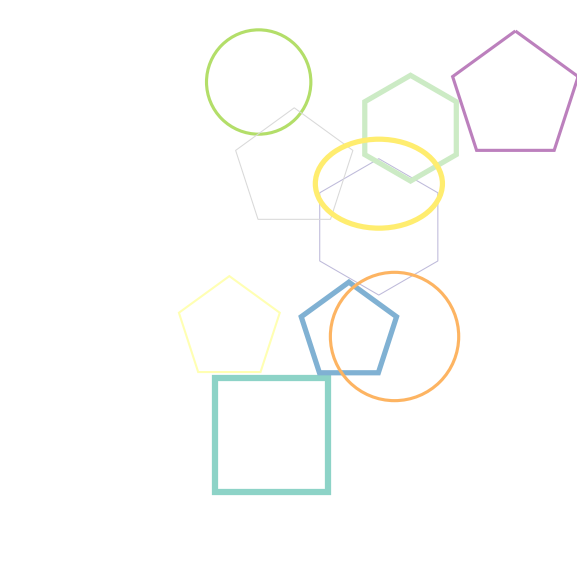[{"shape": "square", "thickness": 3, "radius": 0.49, "center": [0.47, 0.246]}, {"shape": "pentagon", "thickness": 1, "radius": 0.46, "center": [0.397, 0.429]}, {"shape": "hexagon", "thickness": 0.5, "radius": 0.59, "center": [0.656, 0.606]}, {"shape": "pentagon", "thickness": 2.5, "radius": 0.43, "center": [0.604, 0.424]}, {"shape": "circle", "thickness": 1.5, "radius": 0.56, "center": [0.683, 0.416]}, {"shape": "circle", "thickness": 1.5, "radius": 0.45, "center": [0.448, 0.857]}, {"shape": "pentagon", "thickness": 0.5, "radius": 0.53, "center": [0.51, 0.706]}, {"shape": "pentagon", "thickness": 1.5, "radius": 0.57, "center": [0.892, 0.831]}, {"shape": "hexagon", "thickness": 2.5, "radius": 0.46, "center": [0.711, 0.777]}, {"shape": "oval", "thickness": 2.5, "radius": 0.55, "center": [0.656, 0.681]}]